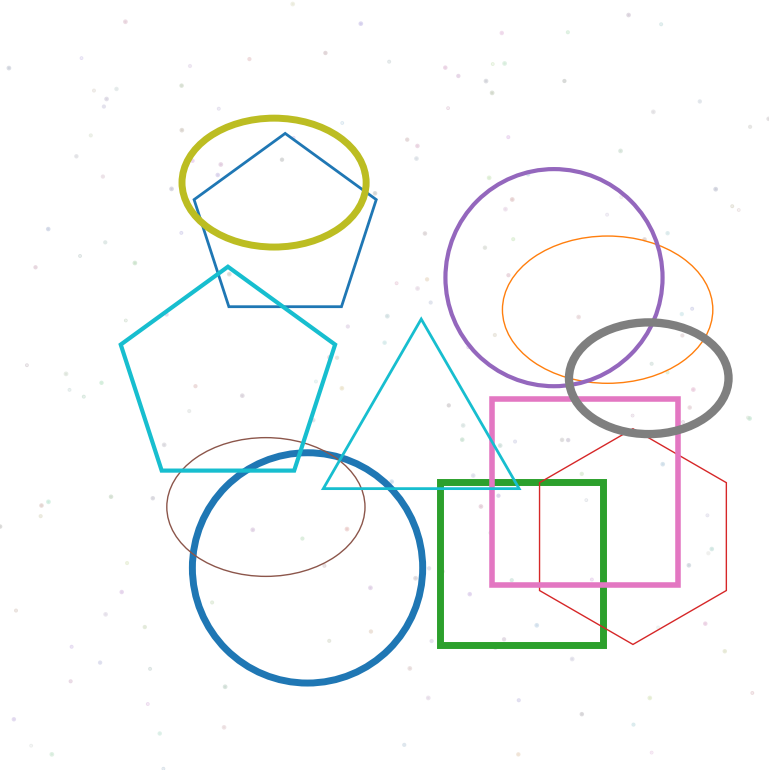[{"shape": "circle", "thickness": 2.5, "radius": 0.75, "center": [0.399, 0.262]}, {"shape": "pentagon", "thickness": 1, "radius": 0.62, "center": [0.37, 0.702]}, {"shape": "oval", "thickness": 0.5, "radius": 0.68, "center": [0.789, 0.598]}, {"shape": "square", "thickness": 2.5, "radius": 0.53, "center": [0.678, 0.269]}, {"shape": "hexagon", "thickness": 0.5, "radius": 0.7, "center": [0.822, 0.303]}, {"shape": "circle", "thickness": 1.5, "radius": 0.7, "center": [0.719, 0.639]}, {"shape": "oval", "thickness": 0.5, "radius": 0.64, "center": [0.345, 0.342]}, {"shape": "square", "thickness": 2, "radius": 0.6, "center": [0.759, 0.362]}, {"shape": "oval", "thickness": 3, "radius": 0.52, "center": [0.843, 0.509]}, {"shape": "oval", "thickness": 2.5, "radius": 0.6, "center": [0.356, 0.763]}, {"shape": "triangle", "thickness": 1, "radius": 0.73, "center": [0.547, 0.439]}, {"shape": "pentagon", "thickness": 1.5, "radius": 0.73, "center": [0.296, 0.507]}]